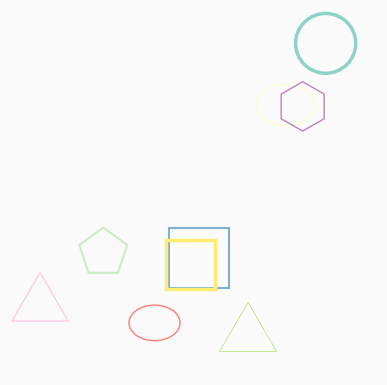[{"shape": "circle", "thickness": 2.5, "radius": 0.39, "center": [0.84, 0.887]}, {"shape": "oval", "thickness": 0.5, "radius": 0.38, "center": [0.737, 0.727]}, {"shape": "oval", "thickness": 1, "radius": 0.33, "center": [0.399, 0.161]}, {"shape": "square", "thickness": 1.5, "radius": 0.39, "center": [0.514, 0.33]}, {"shape": "triangle", "thickness": 0.5, "radius": 0.43, "center": [0.64, 0.129]}, {"shape": "triangle", "thickness": 1, "radius": 0.42, "center": [0.103, 0.208]}, {"shape": "hexagon", "thickness": 1, "radius": 0.32, "center": [0.781, 0.724]}, {"shape": "pentagon", "thickness": 1.5, "radius": 0.32, "center": [0.266, 0.344]}, {"shape": "square", "thickness": 2.5, "radius": 0.31, "center": [0.491, 0.313]}]